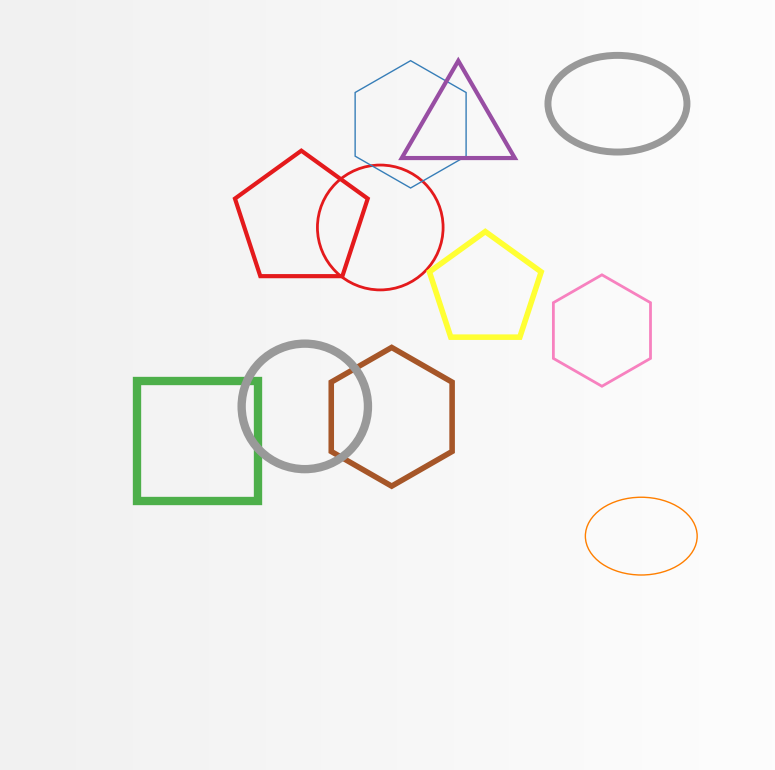[{"shape": "pentagon", "thickness": 1.5, "radius": 0.45, "center": [0.389, 0.714]}, {"shape": "circle", "thickness": 1, "radius": 0.41, "center": [0.491, 0.705]}, {"shape": "hexagon", "thickness": 0.5, "radius": 0.41, "center": [0.53, 0.839]}, {"shape": "square", "thickness": 3, "radius": 0.39, "center": [0.255, 0.427]}, {"shape": "triangle", "thickness": 1.5, "radius": 0.42, "center": [0.591, 0.837]}, {"shape": "oval", "thickness": 0.5, "radius": 0.36, "center": [0.827, 0.304]}, {"shape": "pentagon", "thickness": 2, "radius": 0.38, "center": [0.626, 0.623]}, {"shape": "hexagon", "thickness": 2, "radius": 0.45, "center": [0.505, 0.459]}, {"shape": "hexagon", "thickness": 1, "radius": 0.36, "center": [0.777, 0.571]}, {"shape": "circle", "thickness": 3, "radius": 0.41, "center": [0.393, 0.472]}, {"shape": "oval", "thickness": 2.5, "radius": 0.45, "center": [0.797, 0.865]}]